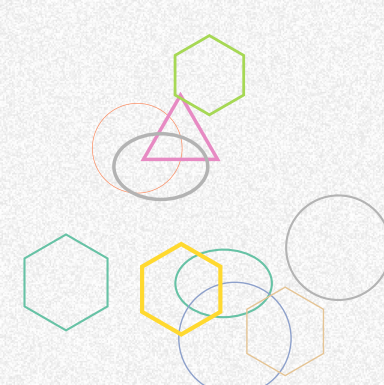[{"shape": "oval", "thickness": 1.5, "radius": 0.63, "center": [0.581, 0.264]}, {"shape": "hexagon", "thickness": 1.5, "radius": 0.62, "center": [0.171, 0.266]}, {"shape": "circle", "thickness": 0.5, "radius": 0.58, "center": [0.356, 0.615]}, {"shape": "circle", "thickness": 1, "radius": 0.73, "center": [0.61, 0.121]}, {"shape": "triangle", "thickness": 2.5, "radius": 0.56, "center": [0.469, 0.642]}, {"shape": "hexagon", "thickness": 2, "radius": 0.51, "center": [0.544, 0.805]}, {"shape": "hexagon", "thickness": 3, "radius": 0.59, "center": [0.471, 0.249]}, {"shape": "hexagon", "thickness": 1, "radius": 0.57, "center": [0.741, 0.139]}, {"shape": "oval", "thickness": 2.5, "radius": 0.61, "center": [0.418, 0.567]}, {"shape": "circle", "thickness": 1.5, "radius": 0.68, "center": [0.879, 0.357]}]